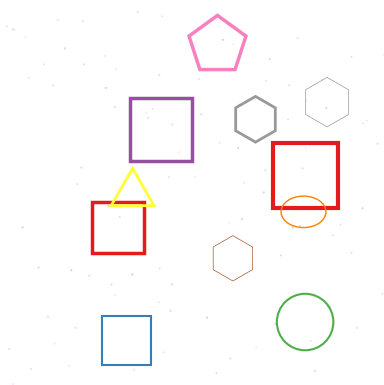[{"shape": "square", "thickness": 2.5, "radius": 0.34, "center": [0.307, 0.409]}, {"shape": "square", "thickness": 3, "radius": 0.43, "center": [0.794, 0.544]}, {"shape": "square", "thickness": 1.5, "radius": 0.32, "center": [0.328, 0.115]}, {"shape": "circle", "thickness": 1.5, "radius": 0.37, "center": [0.793, 0.164]}, {"shape": "square", "thickness": 2.5, "radius": 0.41, "center": [0.418, 0.664]}, {"shape": "oval", "thickness": 1, "radius": 0.29, "center": [0.788, 0.45]}, {"shape": "triangle", "thickness": 2, "radius": 0.32, "center": [0.344, 0.498]}, {"shape": "hexagon", "thickness": 0.5, "radius": 0.29, "center": [0.605, 0.329]}, {"shape": "pentagon", "thickness": 2.5, "radius": 0.39, "center": [0.565, 0.882]}, {"shape": "hexagon", "thickness": 2, "radius": 0.3, "center": [0.664, 0.69]}, {"shape": "hexagon", "thickness": 0.5, "radius": 0.32, "center": [0.85, 0.735]}]